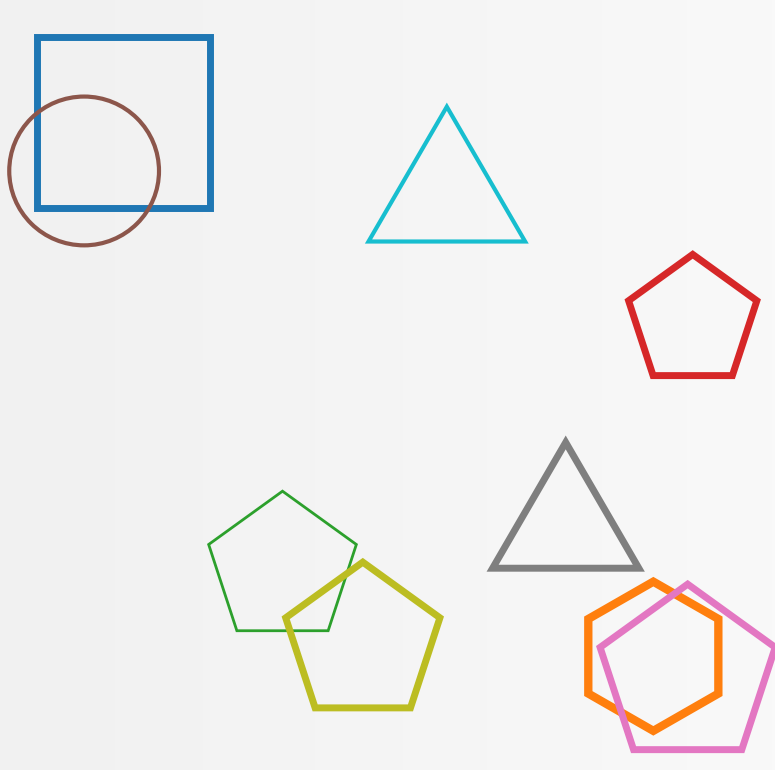[{"shape": "square", "thickness": 2.5, "radius": 0.56, "center": [0.159, 0.841]}, {"shape": "hexagon", "thickness": 3, "radius": 0.48, "center": [0.843, 0.148]}, {"shape": "pentagon", "thickness": 1, "radius": 0.5, "center": [0.365, 0.262]}, {"shape": "pentagon", "thickness": 2.5, "radius": 0.43, "center": [0.894, 0.583]}, {"shape": "circle", "thickness": 1.5, "radius": 0.48, "center": [0.109, 0.778]}, {"shape": "pentagon", "thickness": 2.5, "radius": 0.59, "center": [0.887, 0.123]}, {"shape": "triangle", "thickness": 2.5, "radius": 0.54, "center": [0.73, 0.317]}, {"shape": "pentagon", "thickness": 2.5, "radius": 0.52, "center": [0.468, 0.165]}, {"shape": "triangle", "thickness": 1.5, "radius": 0.58, "center": [0.577, 0.745]}]